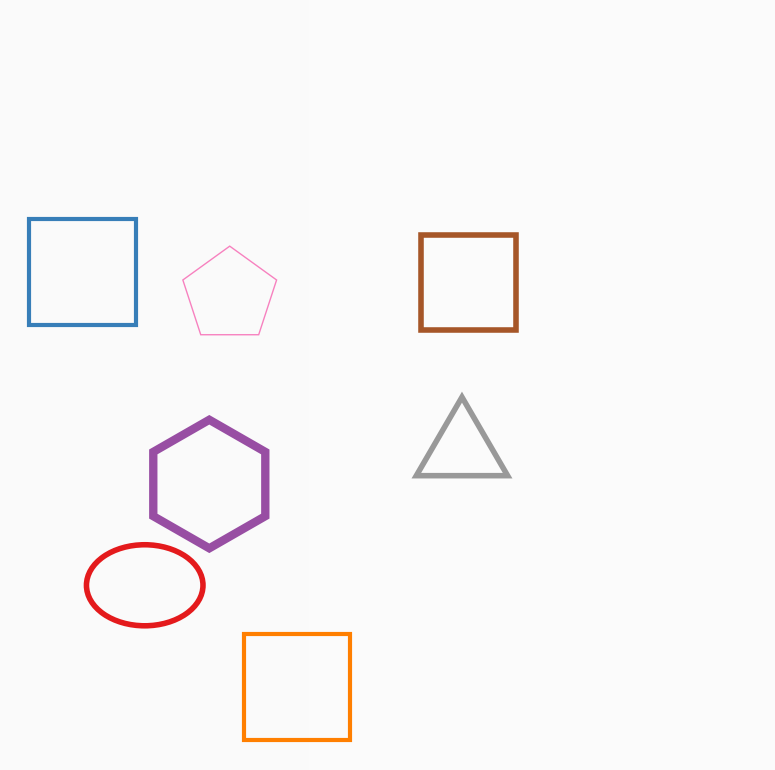[{"shape": "oval", "thickness": 2, "radius": 0.38, "center": [0.187, 0.24]}, {"shape": "square", "thickness": 1.5, "radius": 0.34, "center": [0.106, 0.647]}, {"shape": "hexagon", "thickness": 3, "radius": 0.42, "center": [0.27, 0.371]}, {"shape": "square", "thickness": 1.5, "radius": 0.34, "center": [0.383, 0.107]}, {"shape": "square", "thickness": 2, "radius": 0.31, "center": [0.604, 0.634]}, {"shape": "pentagon", "thickness": 0.5, "radius": 0.32, "center": [0.296, 0.617]}, {"shape": "triangle", "thickness": 2, "radius": 0.34, "center": [0.596, 0.416]}]